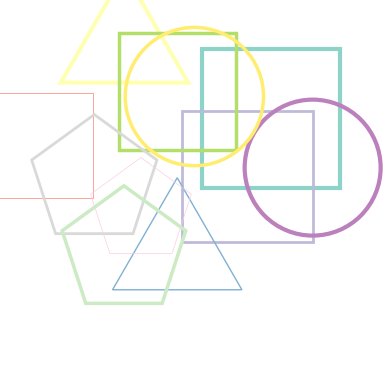[{"shape": "square", "thickness": 3, "radius": 0.9, "center": [0.704, 0.693]}, {"shape": "triangle", "thickness": 3, "radius": 0.96, "center": [0.323, 0.881]}, {"shape": "square", "thickness": 2, "radius": 0.85, "center": [0.643, 0.541]}, {"shape": "square", "thickness": 0.5, "radius": 0.69, "center": [0.104, 0.622]}, {"shape": "triangle", "thickness": 1, "radius": 0.97, "center": [0.46, 0.344]}, {"shape": "square", "thickness": 2.5, "radius": 0.76, "center": [0.462, 0.762]}, {"shape": "pentagon", "thickness": 0.5, "radius": 0.69, "center": [0.366, 0.453]}, {"shape": "pentagon", "thickness": 2, "radius": 0.86, "center": [0.245, 0.531]}, {"shape": "circle", "thickness": 3, "radius": 0.88, "center": [0.812, 0.565]}, {"shape": "pentagon", "thickness": 2.5, "radius": 0.84, "center": [0.322, 0.349]}, {"shape": "circle", "thickness": 2.5, "radius": 0.9, "center": [0.505, 0.749]}]